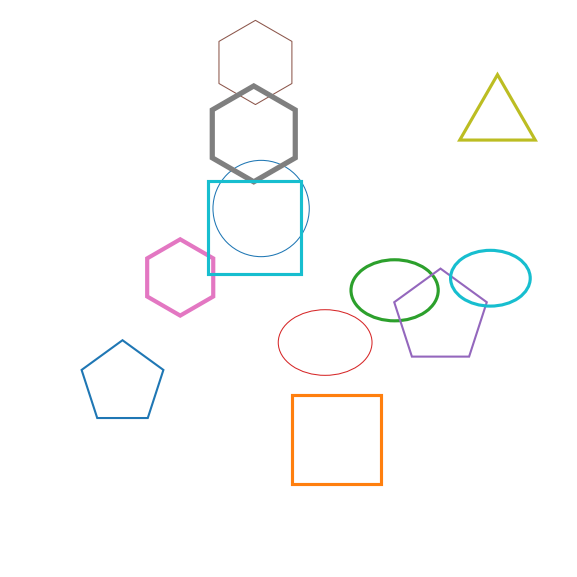[{"shape": "pentagon", "thickness": 1, "radius": 0.37, "center": [0.212, 0.336]}, {"shape": "circle", "thickness": 0.5, "radius": 0.42, "center": [0.452, 0.638]}, {"shape": "square", "thickness": 1.5, "radius": 0.39, "center": [0.582, 0.238]}, {"shape": "oval", "thickness": 1.5, "radius": 0.38, "center": [0.683, 0.496]}, {"shape": "oval", "thickness": 0.5, "radius": 0.41, "center": [0.563, 0.406]}, {"shape": "pentagon", "thickness": 1, "radius": 0.42, "center": [0.763, 0.45]}, {"shape": "hexagon", "thickness": 0.5, "radius": 0.36, "center": [0.442, 0.891]}, {"shape": "hexagon", "thickness": 2, "radius": 0.33, "center": [0.312, 0.519]}, {"shape": "hexagon", "thickness": 2.5, "radius": 0.41, "center": [0.439, 0.767]}, {"shape": "triangle", "thickness": 1.5, "radius": 0.38, "center": [0.861, 0.794]}, {"shape": "oval", "thickness": 1.5, "radius": 0.34, "center": [0.849, 0.517]}, {"shape": "square", "thickness": 1.5, "radius": 0.4, "center": [0.44, 0.605]}]